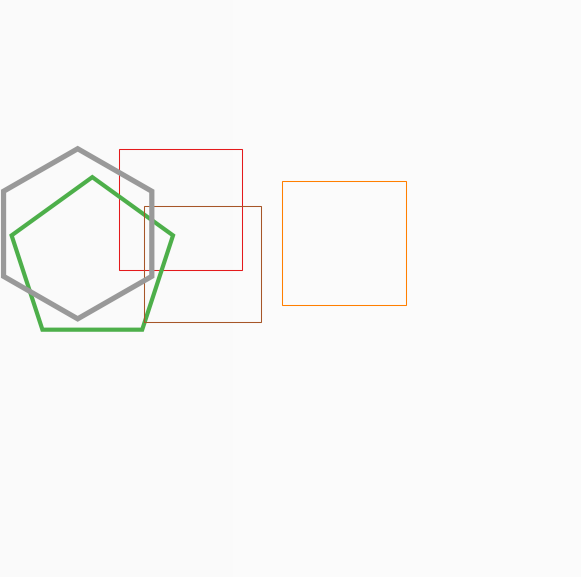[{"shape": "square", "thickness": 0.5, "radius": 0.53, "center": [0.311, 0.636]}, {"shape": "pentagon", "thickness": 2, "radius": 0.73, "center": [0.159, 0.546]}, {"shape": "square", "thickness": 0.5, "radius": 0.54, "center": [0.592, 0.579]}, {"shape": "square", "thickness": 0.5, "radius": 0.5, "center": [0.348, 0.542]}, {"shape": "hexagon", "thickness": 2.5, "radius": 0.74, "center": [0.134, 0.594]}]